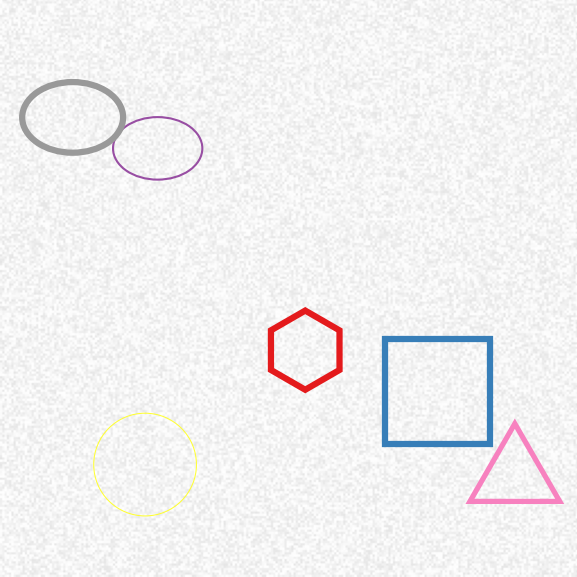[{"shape": "hexagon", "thickness": 3, "radius": 0.34, "center": [0.529, 0.393]}, {"shape": "square", "thickness": 3, "radius": 0.46, "center": [0.757, 0.322]}, {"shape": "oval", "thickness": 1, "radius": 0.39, "center": [0.273, 0.742]}, {"shape": "circle", "thickness": 0.5, "radius": 0.44, "center": [0.251, 0.195]}, {"shape": "triangle", "thickness": 2.5, "radius": 0.45, "center": [0.891, 0.176]}, {"shape": "oval", "thickness": 3, "radius": 0.44, "center": [0.126, 0.796]}]